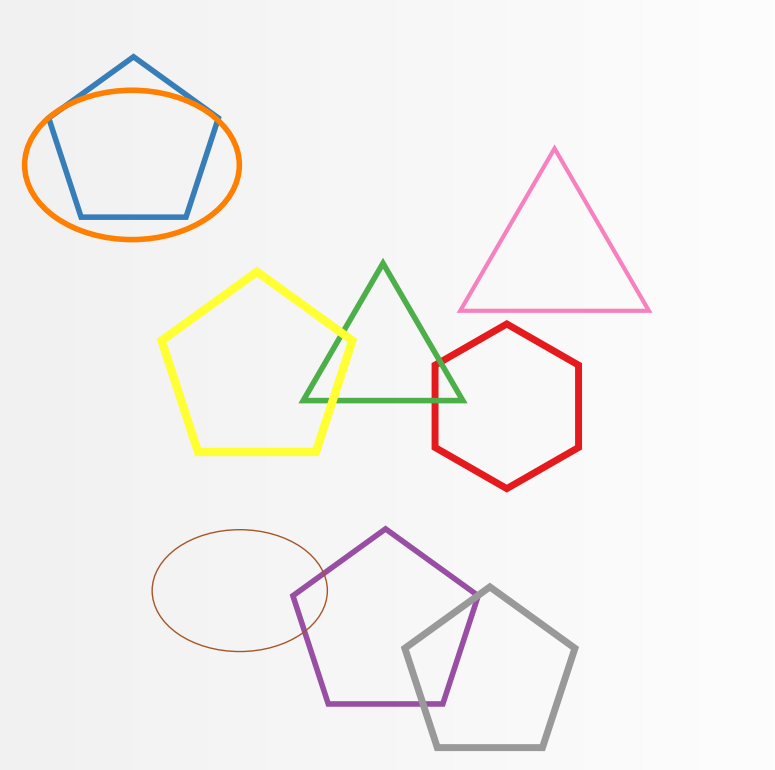[{"shape": "hexagon", "thickness": 2.5, "radius": 0.53, "center": [0.654, 0.472]}, {"shape": "pentagon", "thickness": 2, "radius": 0.58, "center": [0.172, 0.811]}, {"shape": "triangle", "thickness": 2, "radius": 0.59, "center": [0.494, 0.539]}, {"shape": "pentagon", "thickness": 2, "radius": 0.63, "center": [0.497, 0.187]}, {"shape": "oval", "thickness": 2, "radius": 0.69, "center": [0.17, 0.786]}, {"shape": "pentagon", "thickness": 3, "radius": 0.65, "center": [0.332, 0.518]}, {"shape": "oval", "thickness": 0.5, "radius": 0.57, "center": [0.309, 0.233]}, {"shape": "triangle", "thickness": 1.5, "radius": 0.7, "center": [0.716, 0.667]}, {"shape": "pentagon", "thickness": 2.5, "radius": 0.58, "center": [0.632, 0.122]}]